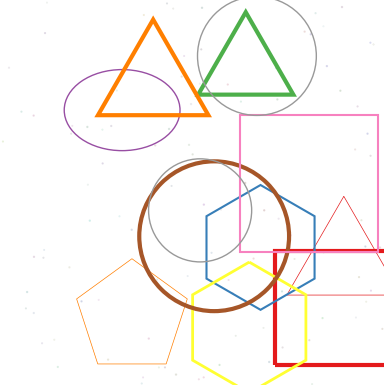[{"shape": "triangle", "thickness": 0.5, "radius": 0.85, "center": [0.893, 0.319]}, {"shape": "square", "thickness": 3, "radius": 0.74, "center": [0.863, 0.2]}, {"shape": "hexagon", "thickness": 1.5, "radius": 0.81, "center": [0.677, 0.357]}, {"shape": "triangle", "thickness": 3, "radius": 0.71, "center": [0.638, 0.826]}, {"shape": "oval", "thickness": 1, "radius": 0.75, "center": [0.317, 0.714]}, {"shape": "triangle", "thickness": 3, "radius": 0.83, "center": [0.398, 0.784]}, {"shape": "pentagon", "thickness": 0.5, "radius": 0.76, "center": [0.343, 0.177]}, {"shape": "hexagon", "thickness": 2, "radius": 0.85, "center": [0.647, 0.149]}, {"shape": "circle", "thickness": 3, "radius": 0.97, "center": [0.556, 0.386]}, {"shape": "square", "thickness": 1.5, "radius": 0.89, "center": [0.803, 0.523]}, {"shape": "circle", "thickness": 1, "radius": 0.67, "center": [0.52, 0.454]}, {"shape": "circle", "thickness": 1, "radius": 0.77, "center": [0.667, 0.855]}]